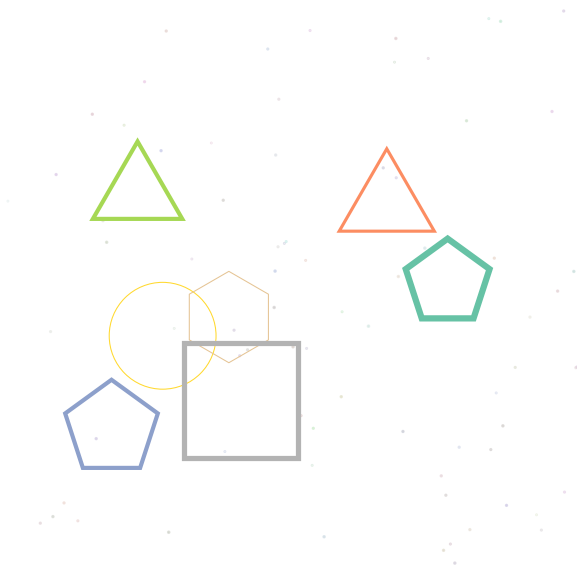[{"shape": "pentagon", "thickness": 3, "radius": 0.38, "center": [0.775, 0.51]}, {"shape": "triangle", "thickness": 1.5, "radius": 0.48, "center": [0.67, 0.646]}, {"shape": "pentagon", "thickness": 2, "radius": 0.42, "center": [0.193, 0.257]}, {"shape": "triangle", "thickness": 2, "radius": 0.45, "center": [0.238, 0.665]}, {"shape": "circle", "thickness": 0.5, "radius": 0.46, "center": [0.282, 0.418]}, {"shape": "hexagon", "thickness": 0.5, "radius": 0.4, "center": [0.396, 0.45]}, {"shape": "square", "thickness": 2.5, "radius": 0.5, "center": [0.418, 0.306]}]